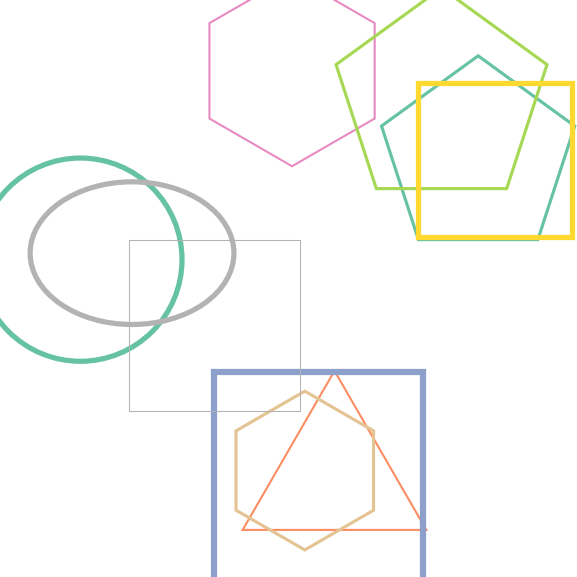[{"shape": "circle", "thickness": 2.5, "radius": 0.88, "center": [0.139, 0.55]}, {"shape": "pentagon", "thickness": 1.5, "radius": 0.88, "center": [0.828, 0.727]}, {"shape": "triangle", "thickness": 1, "radius": 0.92, "center": [0.579, 0.173]}, {"shape": "square", "thickness": 3, "radius": 0.91, "center": [0.552, 0.175]}, {"shape": "hexagon", "thickness": 1, "radius": 0.83, "center": [0.506, 0.876]}, {"shape": "pentagon", "thickness": 1.5, "radius": 0.96, "center": [0.765, 0.828]}, {"shape": "square", "thickness": 2.5, "radius": 0.67, "center": [0.857, 0.723]}, {"shape": "hexagon", "thickness": 1.5, "radius": 0.69, "center": [0.528, 0.184]}, {"shape": "square", "thickness": 0.5, "radius": 0.74, "center": [0.372, 0.436]}, {"shape": "oval", "thickness": 2.5, "radius": 0.88, "center": [0.229, 0.561]}]